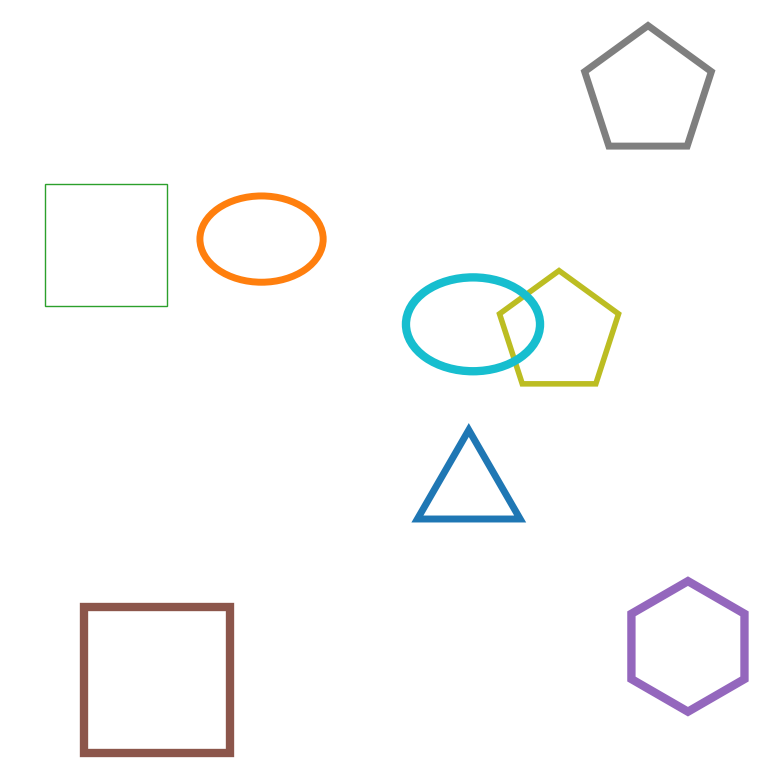[{"shape": "triangle", "thickness": 2.5, "radius": 0.39, "center": [0.609, 0.364]}, {"shape": "oval", "thickness": 2.5, "radius": 0.4, "center": [0.34, 0.689]}, {"shape": "square", "thickness": 0.5, "radius": 0.4, "center": [0.138, 0.681]}, {"shape": "hexagon", "thickness": 3, "radius": 0.42, "center": [0.893, 0.16]}, {"shape": "square", "thickness": 3, "radius": 0.47, "center": [0.204, 0.117]}, {"shape": "pentagon", "thickness": 2.5, "radius": 0.43, "center": [0.842, 0.88]}, {"shape": "pentagon", "thickness": 2, "radius": 0.41, "center": [0.726, 0.567]}, {"shape": "oval", "thickness": 3, "radius": 0.44, "center": [0.614, 0.579]}]